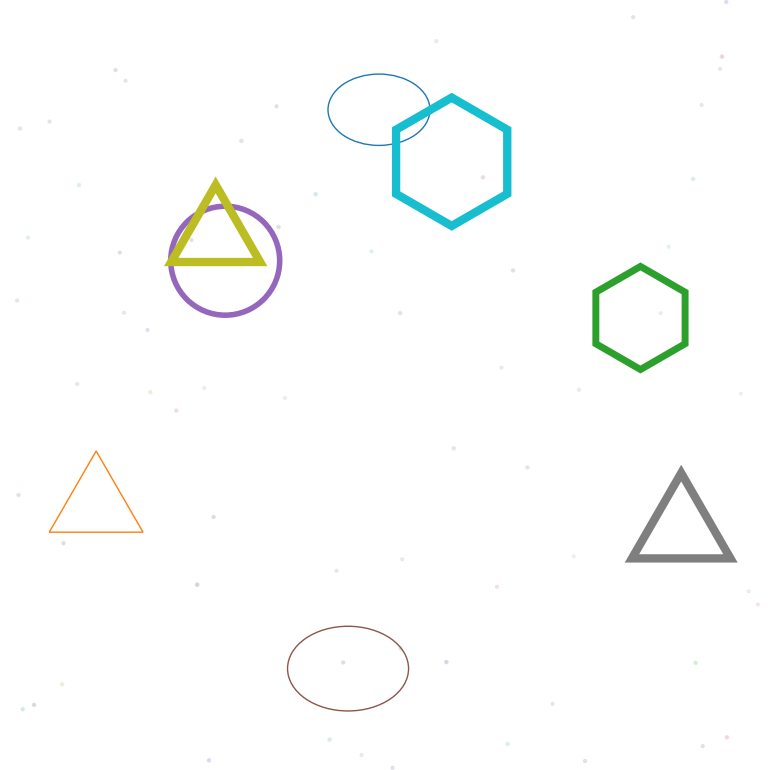[{"shape": "oval", "thickness": 0.5, "radius": 0.33, "center": [0.492, 0.857]}, {"shape": "triangle", "thickness": 0.5, "radius": 0.35, "center": [0.125, 0.344]}, {"shape": "hexagon", "thickness": 2.5, "radius": 0.33, "center": [0.832, 0.587]}, {"shape": "circle", "thickness": 2, "radius": 0.35, "center": [0.292, 0.661]}, {"shape": "oval", "thickness": 0.5, "radius": 0.39, "center": [0.452, 0.132]}, {"shape": "triangle", "thickness": 3, "radius": 0.37, "center": [0.885, 0.312]}, {"shape": "triangle", "thickness": 3, "radius": 0.33, "center": [0.28, 0.693]}, {"shape": "hexagon", "thickness": 3, "radius": 0.42, "center": [0.587, 0.79]}]